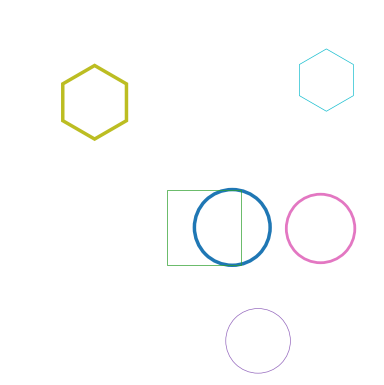[{"shape": "circle", "thickness": 2.5, "radius": 0.49, "center": [0.603, 0.409]}, {"shape": "square", "thickness": 0.5, "radius": 0.48, "center": [0.53, 0.409]}, {"shape": "circle", "thickness": 0.5, "radius": 0.42, "center": [0.67, 0.115]}, {"shape": "circle", "thickness": 2, "radius": 0.44, "center": [0.833, 0.407]}, {"shape": "hexagon", "thickness": 2.5, "radius": 0.48, "center": [0.246, 0.734]}, {"shape": "hexagon", "thickness": 0.5, "radius": 0.4, "center": [0.848, 0.792]}]